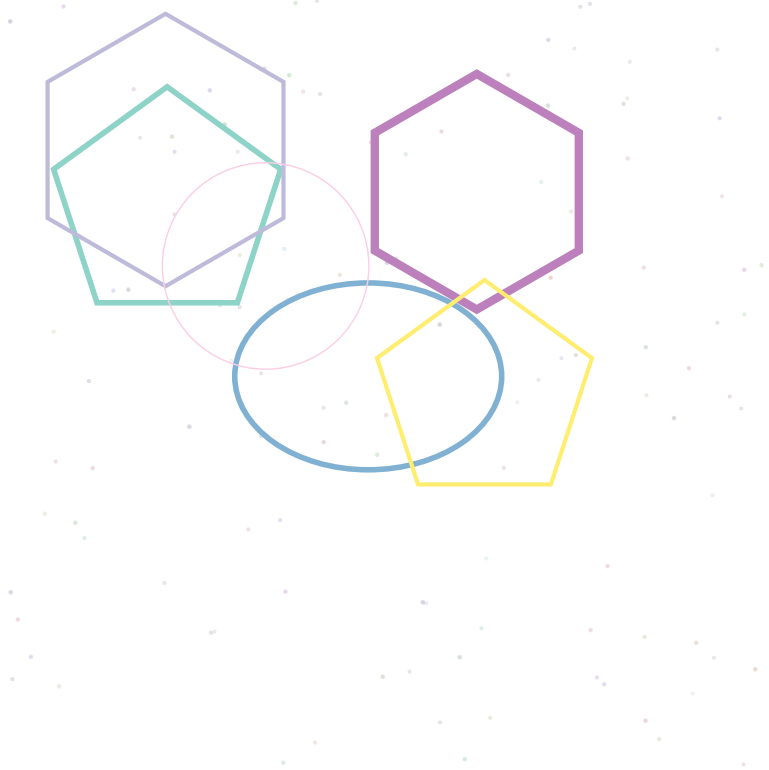[{"shape": "pentagon", "thickness": 2, "radius": 0.78, "center": [0.217, 0.732]}, {"shape": "hexagon", "thickness": 1.5, "radius": 0.88, "center": [0.215, 0.805]}, {"shape": "oval", "thickness": 2, "radius": 0.87, "center": [0.478, 0.511]}, {"shape": "circle", "thickness": 0.5, "radius": 0.67, "center": [0.345, 0.655]}, {"shape": "hexagon", "thickness": 3, "radius": 0.76, "center": [0.619, 0.751]}, {"shape": "pentagon", "thickness": 1.5, "radius": 0.73, "center": [0.629, 0.49]}]